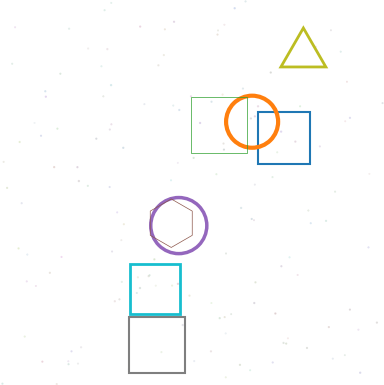[{"shape": "square", "thickness": 1.5, "radius": 0.34, "center": [0.739, 0.641]}, {"shape": "circle", "thickness": 3, "radius": 0.34, "center": [0.655, 0.684]}, {"shape": "square", "thickness": 0.5, "radius": 0.36, "center": [0.569, 0.675]}, {"shape": "circle", "thickness": 2.5, "radius": 0.36, "center": [0.464, 0.414]}, {"shape": "hexagon", "thickness": 0.5, "radius": 0.31, "center": [0.445, 0.42]}, {"shape": "square", "thickness": 1.5, "radius": 0.36, "center": [0.409, 0.104]}, {"shape": "triangle", "thickness": 2, "radius": 0.34, "center": [0.788, 0.86]}, {"shape": "square", "thickness": 2, "radius": 0.32, "center": [0.403, 0.249]}]